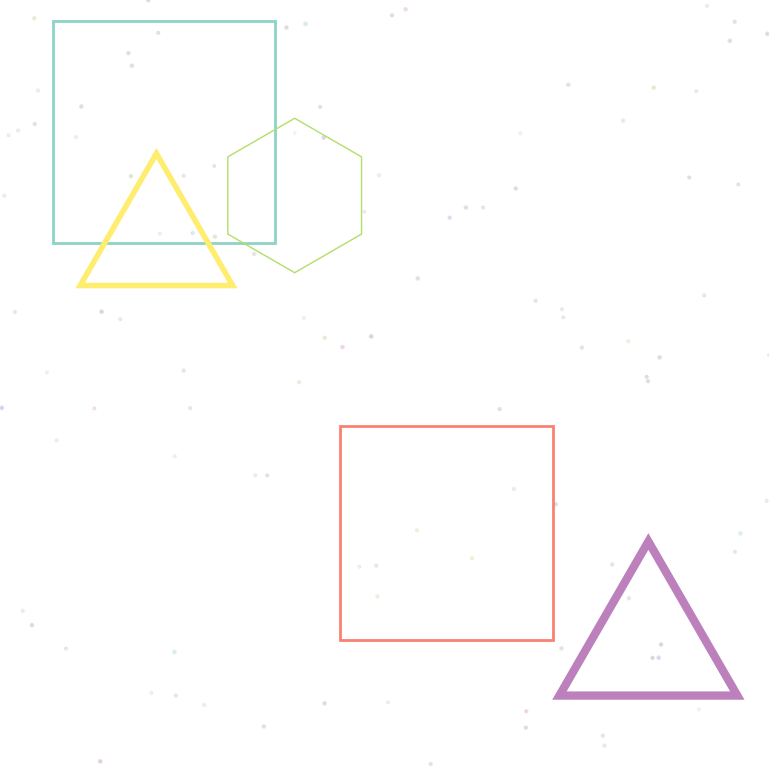[{"shape": "square", "thickness": 1, "radius": 0.72, "center": [0.213, 0.829]}, {"shape": "square", "thickness": 1, "radius": 0.69, "center": [0.58, 0.308]}, {"shape": "hexagon", "thickness": 0.5, "radius": 0.5, "center": [0.383, 0.746]}, {"shape": "triangle", "thickness": 3, "radius": 0.67, "center": [0.842, 0.163]}, {"shape": "triangle", "thickness": 2, "radius": 0.57, "center": [0.203, 0.686]}]